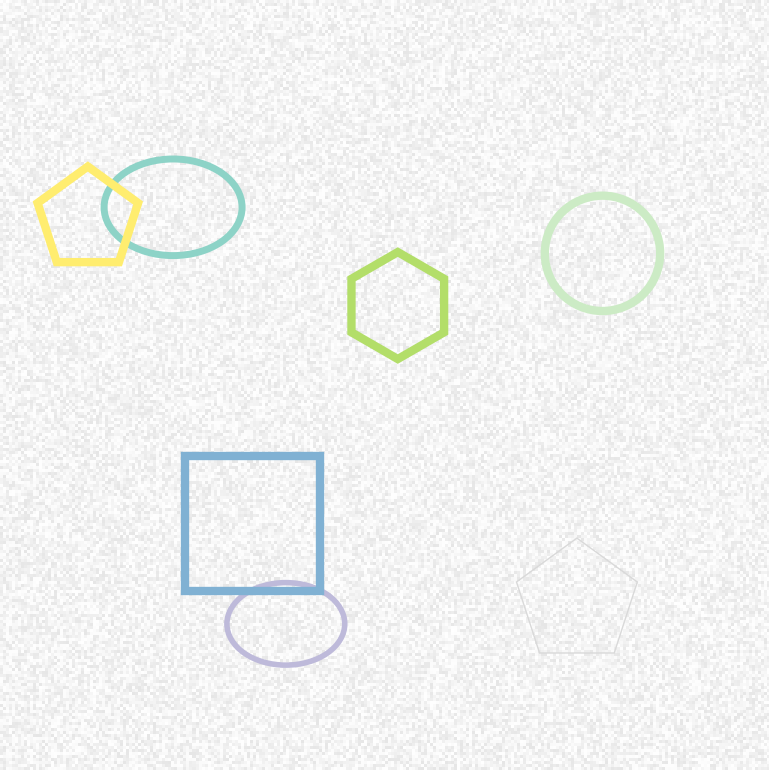[{"shape": "oval", "thickness": 2.5, "radius": 0.45, "center": [0.225, 0.731]}, {"shape": "oval", "thickness": 2, "radius": 0.38, "center": [0.371, 0.19]}, {"shape": "square", "thickness": 3, "radius": 0.44, "center": [0.328, 0.32]}, {"shape": "hexagon", "thickness": 3, "radius": 0.35, "center": [0.517, 0.603]}, {"shape": "pentagon", "thickness": 0.5, "radius": 0.41, "center": [0.749, 0.219]}, {"shape": "circle", "thickness": 3, "radius": 0.37, "center": [0.782, 0.671]}, {"shape": "pentagon", "thickness": 3, "radius": 0.34, "center": [0.114, 0.715]}]